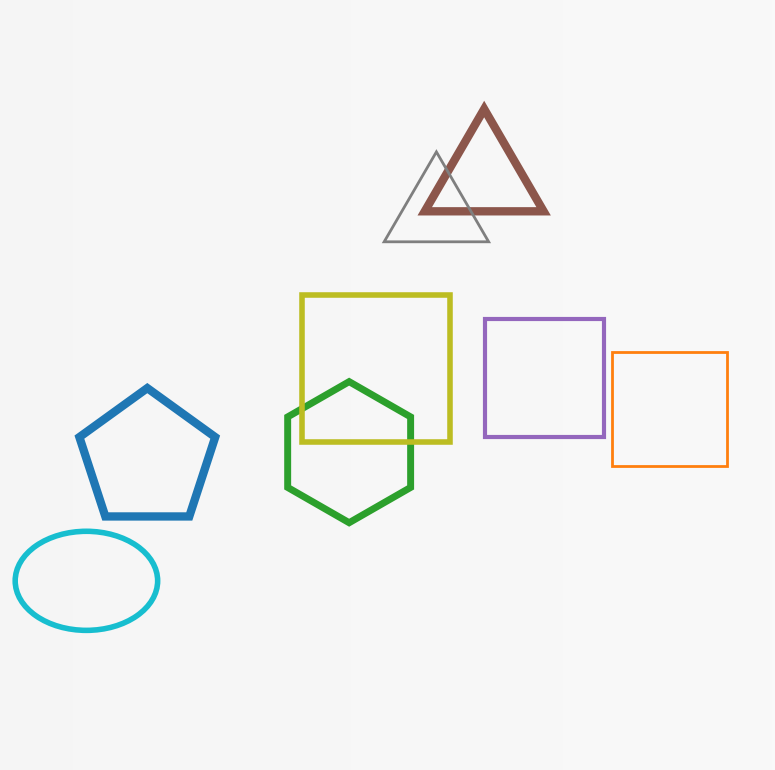[{"shape": "pentagon", "thickness": 3, "radius": 0.46, "center": [0.19, 0.404]}, {"shape": "square", "thickness": 1, "radius": 0.37, "center": [0.864, 0.469]}, {"shape": "hexagon", "thickness": 2.5, "radius": 0.46, "center": [0.451, 0.413]}, {"shape": "square", "thickness": 1.5, "radius": 0.38, "center": [0.702, 0.509]}, {"shape": "triangle", "thickness": 3, "radius": 0.44, "center": [0.625, 0.77]}, {"shape": "triangle", "thickness": 1, "radius": 0.39, "center": [0.563, 0.725]}, {"shape": "square", "thickness": 2, "radius": 0.48, "center": [0.485, 0.521]}, {"shape": "oval", "thickness": 2, "radius": 0.46, "center": [0.112, 0.246]}]